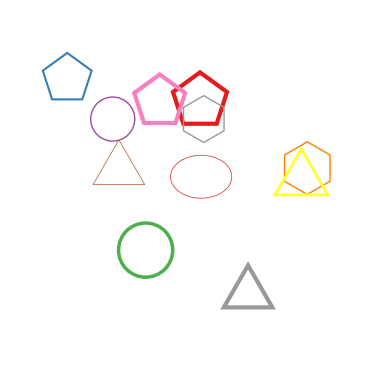[{"shape": "oval", "thickness": 0.5, "radius": 0.4, "center": [0.522, 0.541]}, {"shape": "pentagon", "thickness": 3, "radius": 0.37, "center": [0.519, 0.738]}, {"shape": "pentagon", "thickness": 1.5, "radius": 0.33, "center": [0.175, 0.796]}, {"shape": "circle", "thickness": 2.5, "radius": 0.35, "center": [0.378, 0.35]}, {"shape": "circle", "thickness": 1, "radius": 0.29, "center": [0.293, 0.691]}, {"shape": "hexagon", "thickness": 1, "radius": 0.34, "center": [0.798, 0.563]}, {"shape": "triangle", "thickness": 2, "radius": 0.4, "center": [0.783, 0.534]}, {"shape": "triangle", "thickness": 0.5, "radius": 0.39, "center": [0.309, 0.559]}, {"shape": "pentagon", "thickness": 3, "radius": 0.35, "center": [0.415, 0.737]}, {"shape": "triangle", "thickness": 3, "radius": 0.36, "center": [0.644, 0.238]}, {"shape": "hexagon", "thickness": 1, "radius": 0.3, "center": [0.529, 0.691]}]